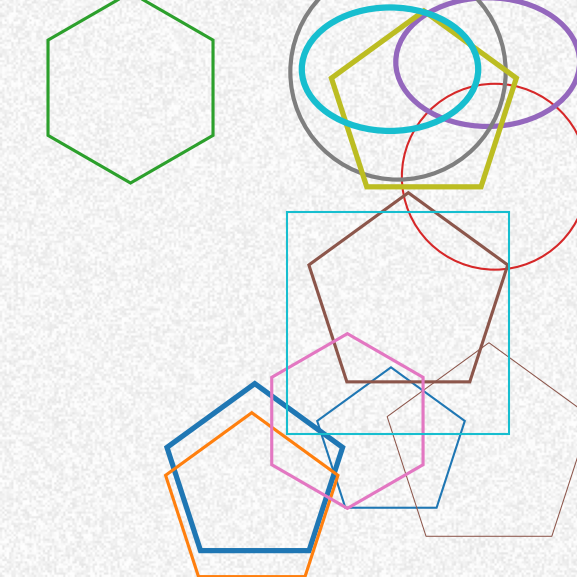[{"shape": "pentagon", "thickness": 2.5, "radius": 0.8, "center": [0.441, 0.175]}, {"shape": "pentagon", "thickness": 1, "radius": 0.67, "center": [0.677, 0.229]}, {"shape": "pentagon", "thickness": 1.5, "radius": 0.78, "center": [0.436, 0.128]}, {"shape": "hexagon", "thickness": 1.5, "radius": 0.82, "center": [0.226, 0.847]}, {"shape": "circle", "thickness": 1, "radius": 0.8, "center": [0.857, 0.693]}, {"shape": "oval", "thickness": 2.5, "radius": 0.8, "center": [0.844, 0.892]}, {"shape": "pentagon", "thickness": 1.5, "radius": 0.91, "center": [0.707, 0.484]}, {"shape": "pentagon", "thickness": 0.5, "radius": 0.93, "center": [0.847, 0.22]}, {"shape": "hexagon", "thickness": 1.5, "radius": 0.76, "center": [0.602, 0.27]}, {"shape": "circle", "thickness": 2, "radius": 0.93, "center": [0.689, 0.875]}, {"shape": "pentagon", "thickness": 2.5, "radius": 0.84, "center": [0.734, 0.812]}, {"shape": "square", "thickness": 1, "radius": 0.96, "center": [0.689, 0.44]}, {"shape": "oval", "thickness": 3, "radius": 0.76, "center": [0.675, 0.879]}]